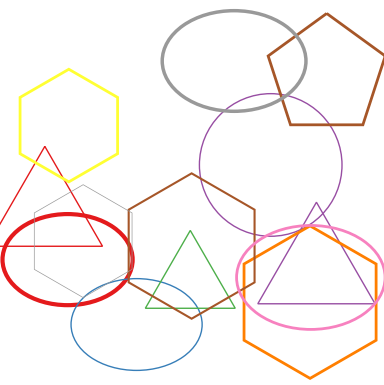[{"shape": "triangle", "thickness": 1, "radius": 0.86, "center": [0.116, 0.447]}, {"shape": "oval", "thickness": 3, "radius": 0.85, "center": [0.176, 0.326]}, {"shape": "oval", "thickness": 1, "radius": 0.85, "center": [0.355, 0.157]}, {"shape": "triangle", "thickness": 1, "radius": 0.67, "center": [0.494, 0.267]}, {"shape": "circle", "thickness": 1, "radius": 0.93, "center": [0.703, 0.572]}, {"shape": "triangle", "thickness": 1, "radius": 0.88, "center": [0.822, 0.299]}, {"shape": "hexagon", "thickness": 2, "radius": 0.99, "center": [0.805, 0.215]}, {"shape": "hexagon", "thickness": 2, "radius": 0.73, "center": [0.179, 0.674]}, {"shape": "pentagon", "thickness": 2, "radius": 0.8, "center": [0.849, 0.805]}, {"shape": "hexagon", "thickness": 1.5, "radius": 0.94, "center": [0.498, 0.361]}, {"shape": "oval", "thickness": 2, "radius": 0.96, "center": [0.807, 0.279]}, {"shape": "oval", "thickness": 2.5, "radius": 0.93, "center": [0.608, 0.842]}, {"shape": "hexagon", "thickness": 0.5, "radius": 0.73, "center": [0.216, 0.374]}]